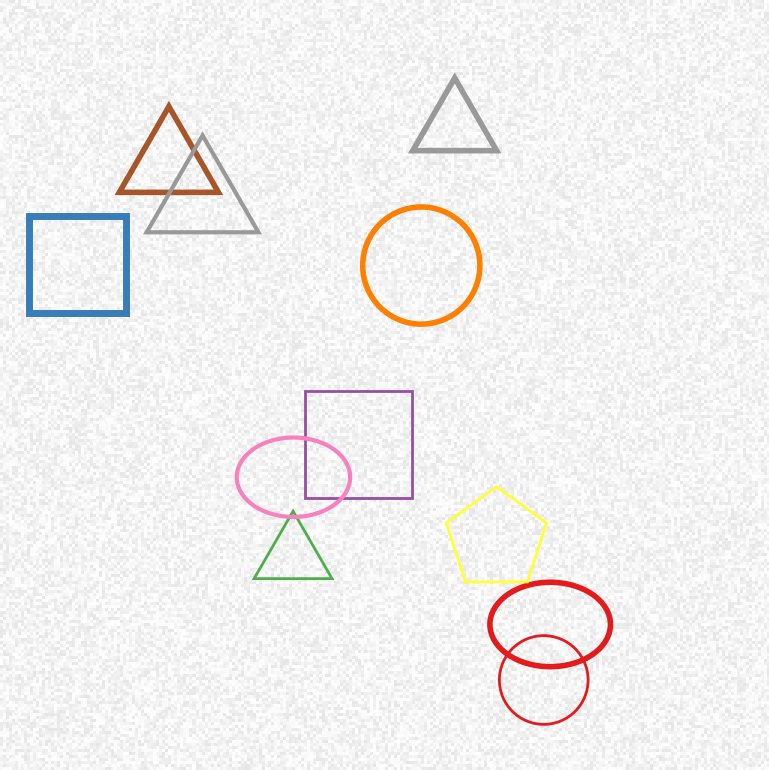[{"shape": "circle", "thickness": 1, "radius": 0.29, "center": [0.706, 0.117]}, {"shape": "oval", "thickness": 2, "radius": 0.39, "center": [0.715, 0.189]}, {"shape": "square", "thickness": 2.5, "radius": 0.32, "center": [0.101, 0.657]}, {"shape": "triangle", "thickness": 1, "radius": 0.29, "center": [0.381, 0.278]}, {"shape": "square", "thickness": 1, "radius": 0.35, "center": [0.465, 0.422]}, {"shape": "circle", "thickness": 2, "radius": 0.38, "center": [0.547, 0.655]}, {"shape": "pentagon", "thickness": 1, "radius": 0.34, "center": [0.645, 0.3]}, {"shape": "triangle", "thickness": 2, "radius": 0.37, "center": [0.219, 0.787]}, {"shape": "oval", "thickness": 1.5, "radius": 0.37, "center": [0.381, 0.38]}, {"shape": "triangle", "thickness": 2, "radius": 0.31, "center": [0.591, 0.836]}, {"shape": "triangle", "thickness": 1.5, "radius": 0.42, "center": [0.263, 0.74]}]